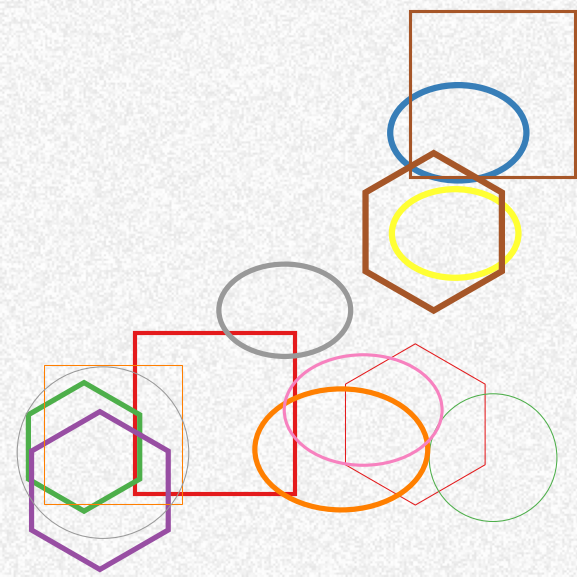[{"shape": "hexagon", "thickness": 0.5, "radius": 0.7, "center": [0.719, 0.264]}, {"shape": "square", "thickness": 2, "radius": 0.69, "center": [0.372, 0.283]}, {"shape": "oval", "thickness": 3, "radius": 0.59, "center": [0.794, 0.769]}, {"shape": "circle", "thickness": 0.5, "radius": 0.55, "center": [0.854, 0.207]}, {"shape": "hexagon", "thickness": 2.5, "radius": 0.56, "center": [0.146, 0.225]}, {"shape": "hexagon", "thickness": 2.5, "radius": 0.68, "center": [0.173, 0.15]}, {"shape": "oval", "thickness": 2.5, "radius": 0.75, "center": [0.591, 0.221]}, {"shape": "square", "thickness": 0.5, "radius": 0.6, "center": [0.196, 0.247]}, {"shape": "oval", "thickness": 3, "radius": 0.55, "center": [0.788, 0.595]}, {"shape": "hexagon", "thickness": 3, "radius": 0.68, "center": [0.751, 0.598]}, {"shape": "square", "thickness": 1.5, "radius": 0.72, "center": [0.853, 0.836]}, {"shape": "oval", "thickness": 1.5, "radius": 0.68, "center": [0.629, 0.289]}, {"shape": "oval", "thickness": 2.5, "radius": 0.57, "center": [0.493, 0.462]}, {"shape": "circle", "thickness": 0.5, "radius": 0.74, "center": [0.178, 0.215]}]